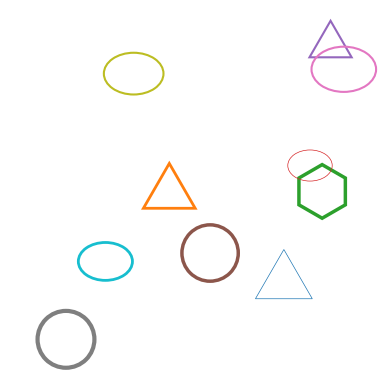[{"shape": "triangle", "thickness": 0.5, "radius": 0.43, "center": [0.737, 0.267]}, {"shape": "triangle", "thickness": 2, "radius": 0.39, "center": [0.44, 0.498]}, {"shape": "hexagon", "thickness": 2.5, "radius": 0.35, "center": [0.837, 0.503]}, {"shape": "oval", "thickness": 0.5, "radius": 0.29, "center": [0.805, 0.57]}, {"shape": "triangle", "thickness": 1.5, "radius": 0.32, "center": [0.859, 0.883]}, {"shape": "circle", "thickness": 2.5, "radius": 0.37, "center": [0.546, 0.343]}, {"shape": "oval", "thickness": 1.5, "radius": 0.42, "center": [0.893, 0.82]}, {"shape": "circle", "thickness": 3, "radius": 0.37, "center": [0.171, 0.119]}, {"shape": "oval", "thickness": 1.5, "radius": 0.39, "center": [0.347, 0.809]}, {"shape": "oval", "thickness": 2, "radius": 0.35, "center": [0.274, 0.321]}]